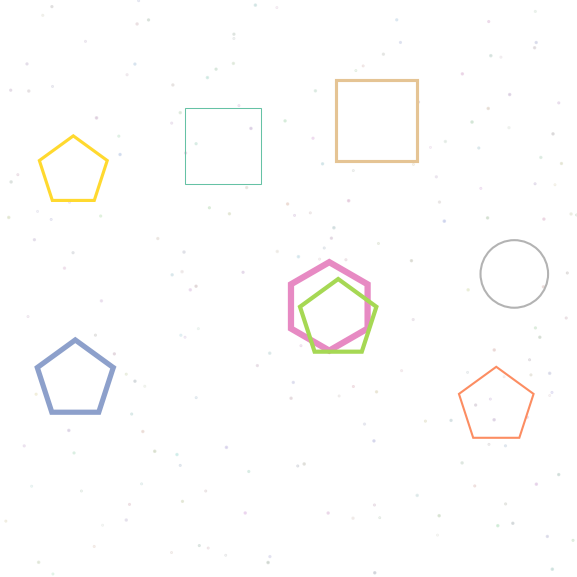[{"shape": "square", "thickness": 0.5, "radius": 0.33, "center": [0.386, 0.747]}, {"shape": "pentagon", "thickness": 1, "radius": 0.34, "center": [0.859, 0.296]}, {"shape": "pentagon", "thickness": 2.5, "radius": 0.35, "center": [0.13, 0.341]}, {"shape": "hexagon", "thickness": 3, "radius": 0.38, "center": [0.57, 0.469]}, {"shape": "pentagon", "thickness": 2, "radius": 0.35, "center": [0.586, 0.446]}, {"shape": "pentagon", "thickness": 1.5, "radius": 0.31, "center": [0.127, 0.702]}, {"shape": "square", "thickness": 1.5, "radius": 0.35, "center": [0.652, 0.79]}, {"shape": "circle", "thickness": 1, "radius": 0.29, "center": [0.891, 0.525]}]